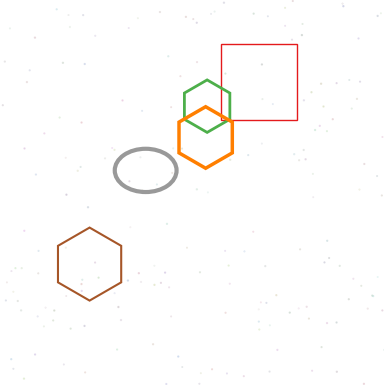[{"shape": "square", "thickness": 1, "radius": 0.49, "center": [0.672, 0.787]}, {"shape": "hexagon", "thickness": 2, "radius": 0.34, "center": [0.538, 0.724]}, {"shape": "hexagon", "thickness": 2.5, "radius": 0.4, "center": [0.534, 0.643]}, {"shape": "hexagon", "thickness": 1.5, "radius": 0.47, "center": [0.233, 0.314]}, {"shape": "oval", "thickness": 3, "radius": 0.4, "center": [0.378, 0.557]}]